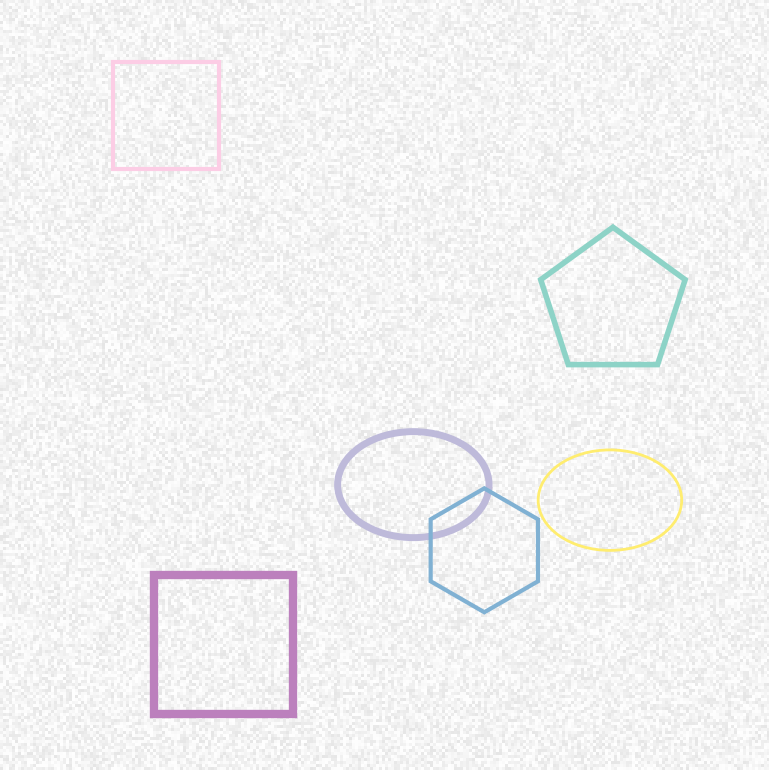[{"shape": "pentagon", "thickness": 2, "radius": 0.49, "center": [0.796, 0.606]}, {"shape": "oval", "thickness": 2.5, "radius": 0.49, "center": [0.537, 0.371]}, {"shape": "hexagon", "thickness": 1.5, "radius": 0.4, "center": [0.629, 0.285]}, {"shape": "square", "thickness": 1.5, "radius": 0.34, "center": [0.216, 0.85]}, {"shape": "square", "thickness": 3, "radius": 0.45, "center": [0.29, 0.163]}, {"shape": "oval", "thickness": 1, "radius": 0.47, "center": [0.792, 0.35]}]